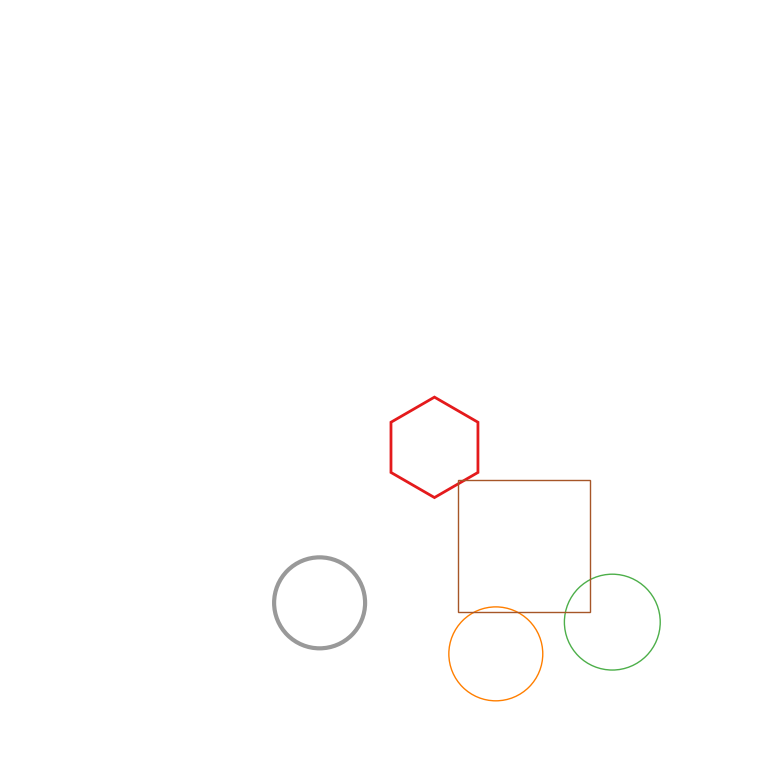[{"shape": "hexagon", "thickness": 1, "radius": 0.33, "center": [0.564, 0.419]}, {"shape": "circle", "thickness": 0.5, "radius": 0.31, "center": [0.795, 0.192]}, {"shape": "circle", "thickness": 0.5, "radius": 0.3, "center": [0.644, 0.151]}, {"shape": "square", "thickness": 0.5, "radius": 0.43, "center": [0.68, 0.291]}, {"shape": "circle", "thickness": 1.5, "radius": 0.3, "center": [0.415, 0.217]}]